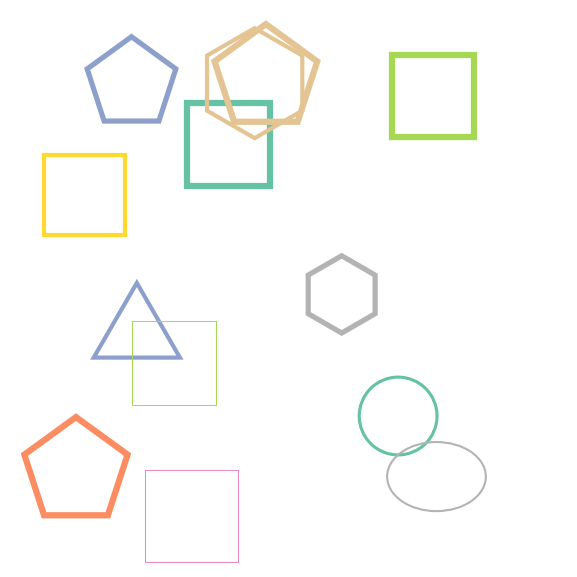[{"shape": "square", "thickness": 3, "radius": 0.36, "center": [0.396, 0.749]}, {"shape": "circle", "thickness": 1.5, "radius": 0.34, "center": [0.689, 0.279]}, {"shape": "pentagon", "thickness": 3, "radius": 0.47, "center": [0.132, 0.183]}, {"shape": "triangle", "thickness": 2, "radius": 0.43, "center": [0.237, 0.423]}, {"shape": "pentagon", "thickness": 2.5, "radius": 0.4, "center": [0.228, 0.855]}, {"shape": "square", "thickness": 0.5, "radius": 0.4, "center": [0.332, 0.106]}, {"shape": "square", "thickness": 0.5, "radius": 0.36, "center": [0.302, 0.37]}, {"shape": "square", "thickness": 3, "radius": 0.36, "center": [0.75, 0.833]}, {"shape": "square", "thickness": 2, "radius": 0.35, "center": [0.146, 0.662]}, {"shape": "hexagon", "thickness": 2, "radius": 0.48, "center": [0.441, 0.855]}, {"shape": "pentagon", "thickness": 3, "radius": 0.47, "center": [0.46, 0.864]}, {"shape": "hexagon", "thickness": 2.5, "radius": 0.33, "center": [0.592, 0.489]}, {"shape": "oval", "thickness": 1, "radius": 0.43, "center": [0.756, 0.174]}]